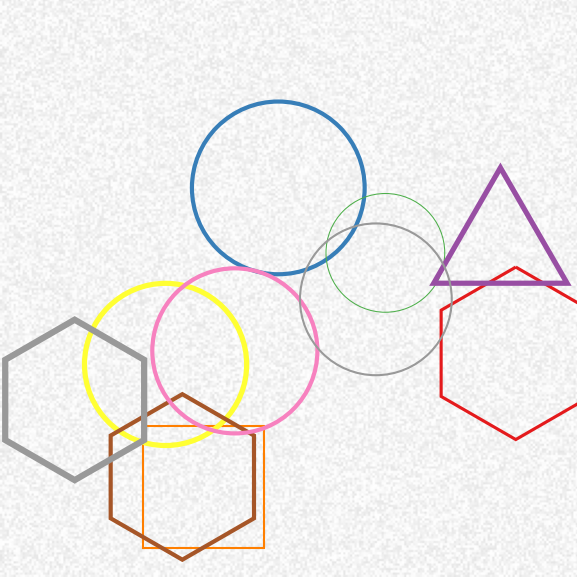[{"shape": "hexagon", "thickness": 1.5, "radius": 0.75, "center": [0.893, 0.387]}, {"shape": "circle", "thickness": 2, "radius": 0.75, "center": [0.482, 0.674]}, {"shape": "circle", "thickness": 0.5, "radius": 0.51, "center": [0.667, 0.561]}, {"shape": "triangle", "thickness": 2.5, "radius": 0.67, "center": [0.867, 0.575]}, {"shape": "square", "thickness": 1, "radius": 0.53, "center": [0.352, 0.156]}, {"shape": "circle", "thickness": 2.5, "radius": 0.7, "center": [0.287, 0.368]}, {"shape": "hexagon", "thickness": 2, "radius": 0.72, "center": [0.316, 0.173]}, {"shape": "circle", "thickness": 2, "radius": 0.71, "center": [0.407, 0.392]}, {"shape": "circle", "thickness": 1, "radius": 0.66, "center": [0.651, 0.481]}, {"shape": "hexagon", "thickness": 3, "radius": 0.69, "center": [0.129, 0.307]}]